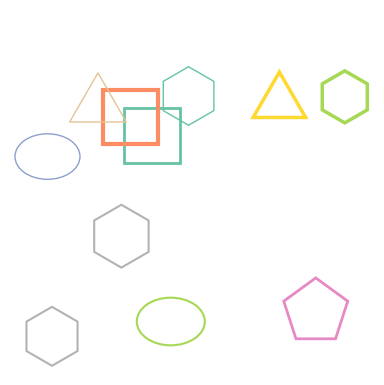[{"shape": "square", "thickness": 2, "radius": 0.36, "center": [0.395, 0.647]}, {"shape": "hexagon", "thickness": 1, "radius": 0.38, "center": [0.49, 0.751]}, {"shape": "square", "thickness": 3, "radius": 0.35, "center": [0.339, 0.696]}, {"shape": "oval", "thickness": 1, "radius": 0.42, "center": [0.123, 0.593]}, {"shape": "pentagon", "thickness": 2, "radius": 0.44, "center": [0.82, 0.191]}, {"shape": "hexagon", "thickness": 2.5, "radius": 0.34, "center": [0.896, 0.748]}, {"shape": "oval", "thickness": 1.5, "radius": 0.44, "center": [0.444, 0.165]}, {"shape": "triangle", "thickness": 2.5, "radius": 0.39, "center": [0.726, 0.734]}, {"shape": "triangle", "thickness": 1, "radius": 0.43, "center": [0.254, 0.726]}, {"shape": "hexagon", "thickness": 1.5, "radius": 0.38, "center": [0.135, 0.126]}, {"shape": "hexagon", "thickness": 1.5, "radius": 0.41, "center": [0.315, 0.387]}]